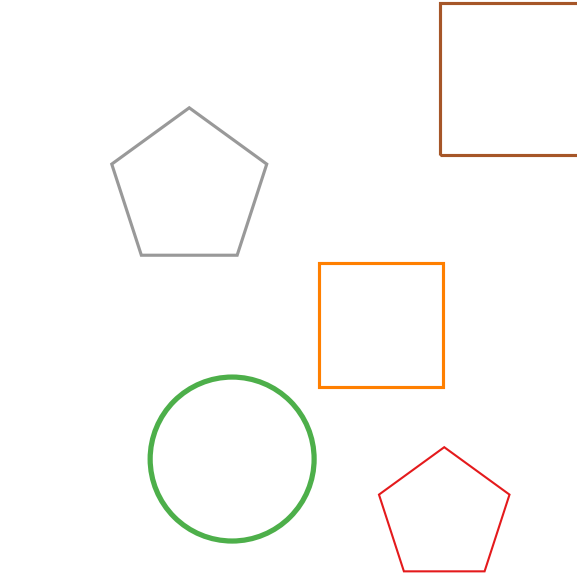[{"shape": "pentagon", "thickness": 1, "radius": 0.59, "center": [0.769, 0.106]}, {"shape": "circle", "thickness": 2.5, "radius": 0.71, "center": [0.402, 0.204]}, {"shape": "square", "thickness": 1.5, "radius": 0.54, "center": [0.659, 0.437]}, {"shape": "square", "thickness": 1.5, "radius": 0.66, "center": [0.892, 0.863]}, {"shape": "pentagon", "thickness": 1.5, "radius": 0.71, "center": [0.328, 0.671]}]